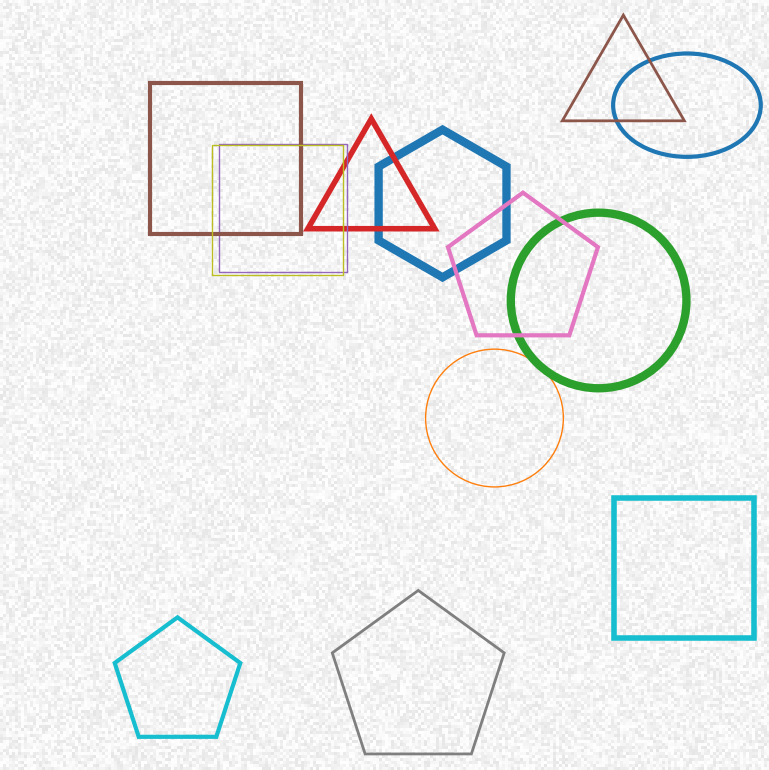[{"shape": "oval", "thickness": 1.5, "radius": 0.48, "center": [0.892, 0.863]}, {"shape": "hexagon", "thickness": 3, "radius": 0.48, "center": [0.575, 0.736]}, {"shape": "circle", "thickness": 0.5, "radius": 0.45, "center": [0.642, 0.457]}, {"shape": "circle", "thickness": 3, "radius": 0.57, "center": [0.777, 0.61]}, {"shape": "triangle", "thickness": 2, "radius": 0.48, "center": [0.482, 0.751]}, {"shape": "square", "thickness": 0.5, "radius": 0.41, "center": [0.368, 0.73]}, {"shape": "square", "thickness": 1.5, "radius": 0.49, "center": [0.293, 0.794]}, {"shape": "triangle", "thickness": 1, "radius": 0.46, "center": [0.81, 0.889]}, {"shape": "pentagon", "thickness": 1.5, "radius": 0.51, "center": [0.679, 0.647]}, {"shape": "pentagon", "thickness": 1, "radius": 0.59, "center": [0.543, 0.116]}, {"shape": "square", "thickness": 0.5, "radius": 0.42, "center": [0.36, 0.727]}, {"shape": "pentagon", "thickness": 1.5, "radius": 0.43, "center": [0.231, 0.112]}, {"shape": "square", "thickness": 2, "radius": 0.45, "center": [0.889, 0.262]}]